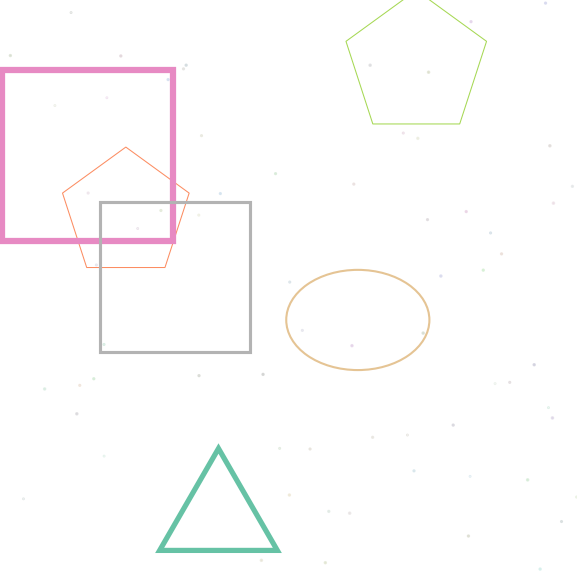[{"shape": "triangle", "thickness": 2.5, "radius": 0.59, "center": [0.378, 0.105]}, {"shape": "pentagon", "thickness": 0.5, "radius": 0.58, "center": [0.218, 0.629]}, {"shape": "square", "thickness": 3, "radius": 0.74, "center": [0.152, 0.73]}, {"shape": "pentagon", "thickness": 0.5, "radius": 0.64, "center": [0.721, 0.888]}, {"shape": "oval", "thickness": 1, "radius": 0.62, "center": [0.62, 0.445]}, {"shape": "square", "thickness": 1.5, "radius": 0.65, "center": [0.303, 0.52]}]